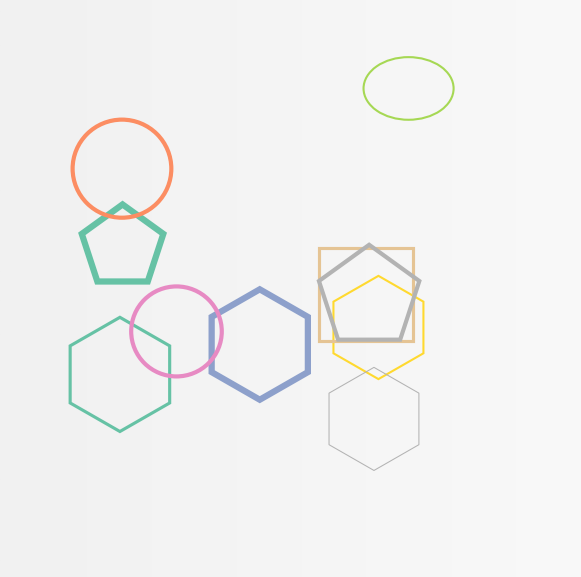[{"shape": "pentagon", "thickness": 3, "radius": 0.37, "center": [0.211, 0.571]}, {"shape": "hexagon", "thickness": 1.5, "radius": 0.49, "center": [0.206, 0.351]}, {"shape": "circle", "thickness": 2, "radius": 0.42, "center": [0.21, 0.707]}, {"shape": "hexagon", "thickness": 3, "radius": 0.48, "center": [0.447, 0.403]}, {"shape": "circle", "thickness": 2, "radius": 0.39, "center": [0.304, 0.425]}, {"shape": "oval", "thickness": 1, "radius": 0.39, "center": [0.703, 0.846]}, {"shape": "hexagon", "thickness": 1, "radius": 0.45, "center": [0.651, 0.432]}, {"shape": "square", "thickness": 1.5, "radius": 0.4, "center": [0.63, 0.49]}, {"shape": "hexagon", "thickness": 0.5, "radius": 0.45, "center": [0.643, 0.274]}, {"shape": "pentagon", "thickness": 2, "radius": 0.45, "center": [0.635, 0.484]}]